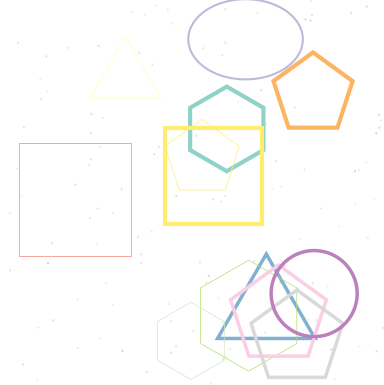[{"shape": "hexagon", "thickness": 3, "radius": 0.55, "center": [0.589, 0.665]}, {"shape": "triangle", "thickness": 0.5, "radius": 0.53, "center": [0.326, 0.798]}, {"shape": "oval", "thickness": 1.5, "radius": 0.74, "center": [0.638, 0.898]}, {"shape": "square", "thickness": 0.5, "radius": 0.73, "center": [0.195, 0.481]}, {"shape": "triangle", "thickness": 2.5, "radius": 0.73, "center": [0.692, 0.194]}, {"shape": "pentagon", "thickness": 3, "radius": 0.54, "center": [0.813, 0.756]}, {"shape": "hexagon", "thickness": 0.5, "radius": 0.72, "center": [0.646, 0.18]}, {"shape": "pentagon", "thickness": 2.5, "radius": 0.65, "center": [0.723, 0.181]}, {"shape": "pentagon", "thickness": 2.5, "radius": 0.63, "center": [0.771, 0.121]}, {"shape": "circle", "thickness": 2.5, "radius": 0.56, "center": [0.816, 0.237]}, {"shape": "hexagon", "thickness": 0.5, "radius": 0.5, "center": [0.496, 0.115]}, {"shape": "square", "thickness": 3, "radius": 0.62, "center": [0.554, 0.543]}, {"shape": "pentagon", "thickness": 0.5, "radius": 0.51, "center": [0.525, 0.589]}]